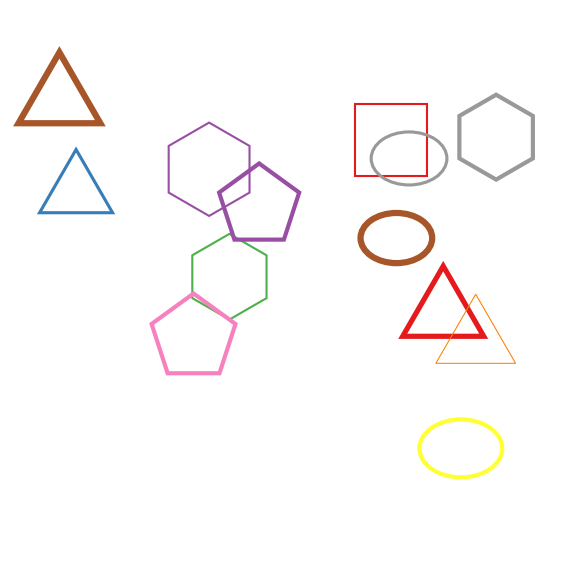[{"shape": "triangle", "thickness": 2.5, "radius": 0.4, "center": [0.767, 0.457]}, {"shape": "square", "thickness": 1, "radius": 0.31, "center": [0.677, 0.757]}, {"shape": "triangle", "thickness": 1.5, "radius": 0.36, "center": [0.132, 0.667]}, {"shape": "hexagon", "thickness": 1, "radius": 0.37, "center": [0.397, 0.52]}, {"shape": "pentagon", "thickness": 2, "radius": 0.36, "center": [0.449, 0.643]}, {"shape": "hexagon", "thickness": 1, "radius": 0.4, "center": [0.362, 0.706]}, {"shape": "triangle", "thickness": 0.5, "radius": 0.4, "center": [0.824, 0.41]}, {"shape": "oval", "thickness": 2, "radius": 0.36, "center": [0.798, 0.223]}, {"shape": "triangle", "thickness": 3, "radius": 0.41, "center": [0.103, 0.827]}, {"shape": "oval", "thickness": 3, "radius": 0.31, "center": [0.686, 0.587]}, {"shape": "pentagon", "thickness": 2, "radius": 0.38, "center": [0.335, 0.415]}, {"shape": "oval", "thickness": 1.5, "radius": 0.33, "center": [0.708, 0.725]}, {"shape": "hexagon", "thickness": 2, "radius": 0.37, "center": [0.859, 0.762]}]